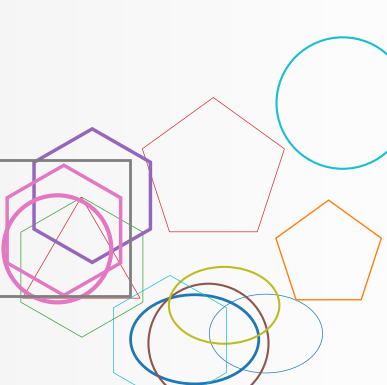[{"shape": "oval", "thickness": 2, "radius": 0.83, "center": [0.502, 0.119]}, {"shape": "oval", "thickness": 0.5, "radius": 0.73, "center": [0.686, 0.134]}, {"shape": "pentagon", "thickness": 1, "radius": 0.71, "center": [0.848, 0.337]}, {"shape": "hexagon", "thickness": 0.5, "radius": 0.91, "center": [0.211, 0.306]}, {"shape": "triangle", "thickness": 0.5, "radius": 0.88, "center": [0.21, 0.313]}, {"shape": "pentagon", "thickness": 0.5, "radius": 0.96, "center": [0.551, 0.554]}, {"shape": "hexagon", "thickness": 2.5, "radius": 0.87, "center": [0.238, 0.492]}, {"shape": "circle", "thickness": 1.5, "radius": 0.77, "center": [0.538, 0.108]}, {"shape": "hexagon", "thickness": 2.5, "radius": 0.85, "center": [0.165, 0.402]}, {"shape": "circle", "thickness": 3, "radius": 0.7, "center": [0.148, 0.354]}, {"shape": "square", "thickness": 2, "radius": 0.89, "center": [0.159, 0.408]}, {"shape": "oval", "thickness": 1.5, "radius": 0.71, "center": [0.578, 0.207]}, {"shape": "circle", "thickness": 1.5, "radius": 0.85, "center": [0.884, 0.732]}, {"shape": "hexagon", "thickness": 0.5, "radius": 0.84, "center": [0.439, 0.116]}]